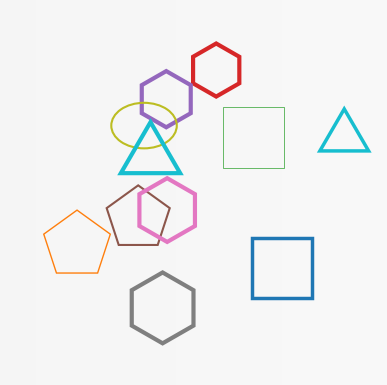[{"shape": "square", "thickness": 2.5, "radius": 0.39, "center": [0.729, 0.305]}, {"shape": "pentagon", "thickness": 1, "radius": 0.45, "center": [0.199, 0.364]}, {"shape": "square", "thickness": 0.5, "radius": 0.39, "center": [0.654, 0.642]}, {"shape": "hexagon", "thickness": 3, "radius": 0.34, "center": [0.558, 0.818]}, {"shape": "hexagon", "thickness": 3, "radius": 0.36, "center": [0.429, 0.742]}, {"shape": "pentagon", "thickness": 1.5, "radius": 0.43, "center": [0.357, 0.433]}, {"shape": "hexagon", "thickness": 3, "radius": 0.41, "center": [0.431, 0.454]}, {"shape": "hexagon", "thickness": 3, "radius": 0.46, "center": [0.42, 0.2]}, {"shape": "oval", "thickness": 1.5, "radius": 0.42, "center": [0.372, 0.674]}, {"shape": "triangle", "thickness": 2.5, "radius": 0.36, "center": [0.888, 0.644]}, {"shape": "triangle", "thickness": 3, "radius": 0.44, "center": [0.388, 0.594]}]